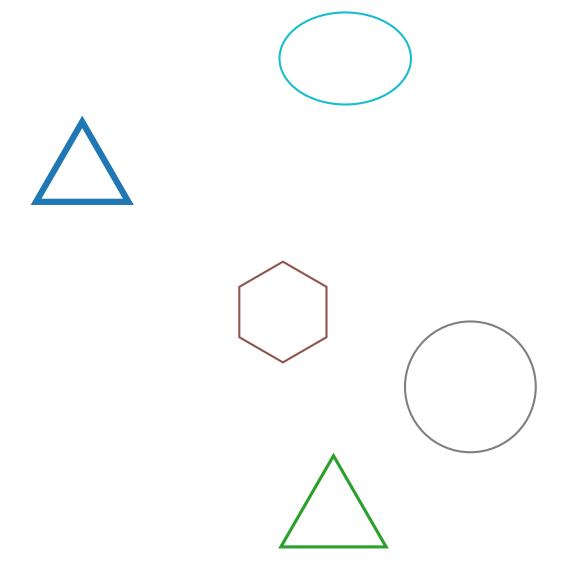[{"shape": "triangle", "thickness": 3, "radius": 0.46, "center": [0.142, 0.696]}, {"shape": "triangle", "thickness": 1.5, "radius": 0.53, "center": [0.577, 0.105]}, {"shape": "hexagon", "thickness": 1, "radius": 0.44, "center": [0.49, 0.459]}, {"shape": "circle", "thickness": 1, "radius": 0.57, "center": [0.815, 0.329]}, {"shape": "oval", "thickness": 1, "radius": 0.57, "center": [0.598, 0.898]}]